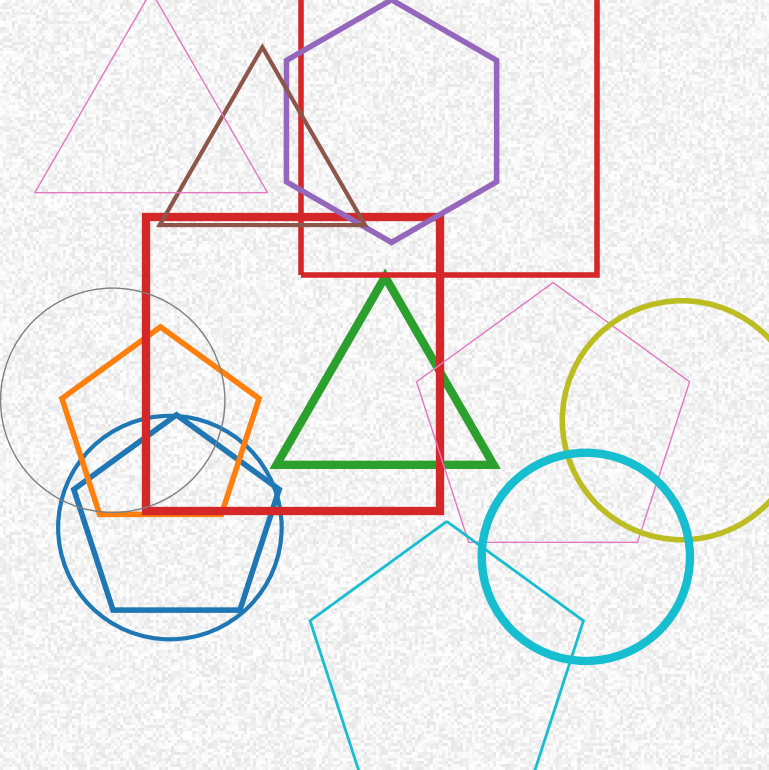[{"shape": "circle", "thickness": 1.5, "radius": 0.73, "center": [0.221, 0.315]}, {"shape": "pentagon", "thickness": 2, "radius": 0.7, "center": [0.229, 0.321]}, {"shape": "pentagon", "thickness": 2, "radius": 0.67, "center": [0.208, 0.441]}, {"shape": "triangle", "thickness": 3, "radius": 0.81, "center": [0.5, 0.478]}, {"shape": "square", "thickness": 3, "radius": 0.95, "center": [0.381, 0.527]}, {"shape": "square", "thickness": 2, "radius": 0.96, "center": [0.583, 0.835]}, {"shape": "hexagon", "thickness": 2, "radius": 0.79, "center": [0.508, 0.843]}, {"shape": "triangle", "thickness": 1.5, "radius": 0.77, "center": [0.341, 0.785]}, {"shape": "triangle", "thickness": 0.5, "radius": 0.87, "center": [0.196, 0.837]}, {"shape": "pentagon", "thickness": 0.5, "radius": 0.93, "center": [0.718, 0.447]}, {"shape": "circle", "thickness": 0.5, "radius": 0.73, "center": [0.146, 0.48]}, {"shape": "circle", "thickness": 2, "radius": 0.78, "center": [0.885, 0.454]}, {"shape": "circle", "thickness": 3, "radius": 0.68, "center": [0.761, 0.277]}, {"shape": "pentagon", "thickness": 1, "radius": 0.93, "center": [0.58, 0.136]}]